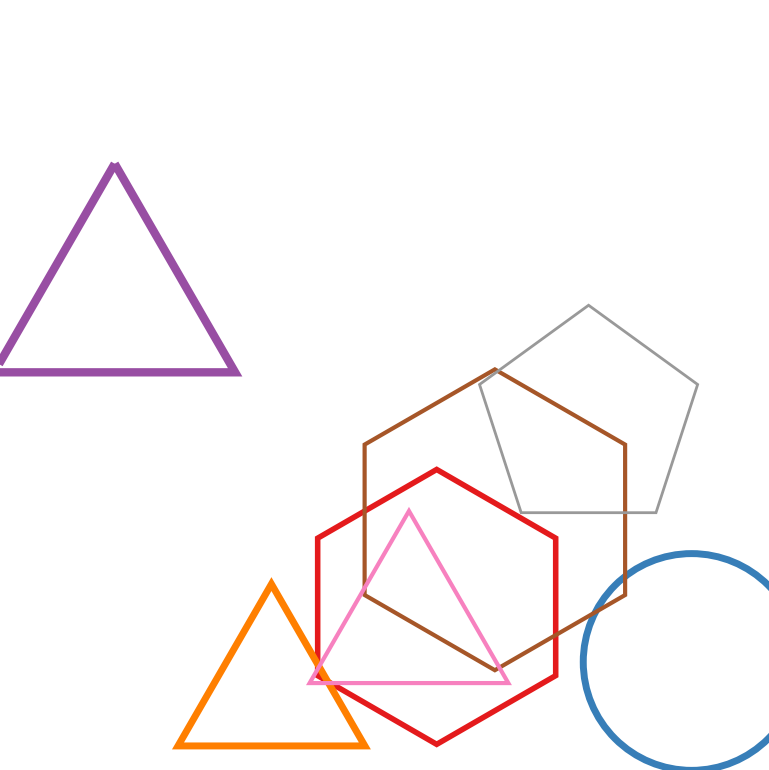[{"shape": "hexagon", "thickness": 2, "radius": 0.89, "center": [0.567, 0.212]}, {"shape": "circle", "thickness": 2.5, "radius": 0.7, "center": [0.898, 0.14]}, {"shape": "triangle", "thickness": 3, "radius": 0.9, "center": [0.149, 0.607]}, {"shape": "triangle", "thickness": 2.5, "radius": 0.7, "center": [0.353, 0.101]}, {"shape": "hexagon", "thickness": 1.5, "radius": 0.98, "center": [0.643, 0.325]}, {"shape": "triangle", "thickness": 1.5, "radius": 0.74, "center": [0.531, 0.187]}, {"shape": "pentagon", "thickness": 1, "radius": 0.74, "center": [0.764, 0.455]}]